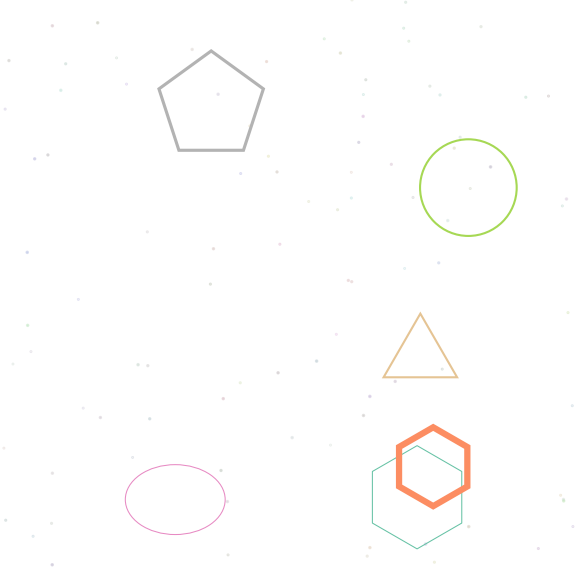[{"shape": "hexagon", "thickness": 0.5, "radius": 0.45, "center": [0.722, 0.138]}, {"shape": "hexagon", "thickness": 3, "radius": 0.34, "center": [0.75, 0.191]}, {"shape": "oval", "thickness": 0.5, "radius": 0.43, "center": [0.303, 0.134]}, {"shape": "circle", "thickness": 1, "radius": 0.42, "center": [0.811, 0.674]}, {"shape": "triangle", "thickness": 1, "radius": 0.37, "center": [0.728, 0.383]}, {"shape": "pentagon", "thickness": 1.5, "radius": 0.48, "center": [0.366, 0.816]}]